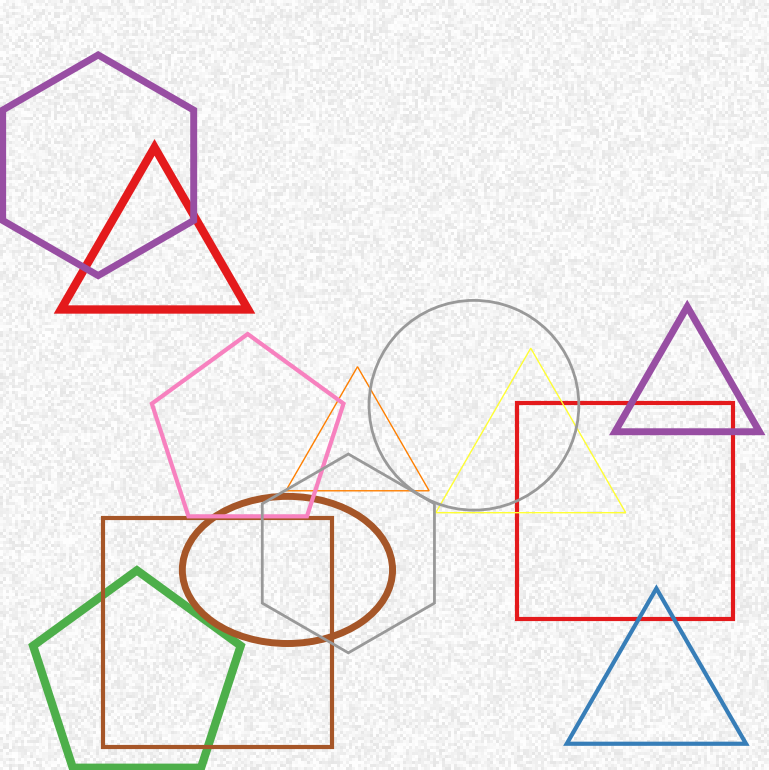[{"shape": "triangle", "thickness": 3, "radius": 0.7, "center": [0.201, 0.668]}, {"shape": "square", "thickness": 1.5, "radius": 0.7, "center": [0.812, 0.337]}, {"shape": "triangle", "thickness": 1.5, "radius": 0.67, "center": [0.852, 0.101]}, {"shape": "pentagon", "thickness": 3, "radius": 0.71, "center": [0.178, 0.118]}, {"shape": "hexagon", "thickness": 2.5, "radius": 0.72, "center": [0.127, 0.785]}, {"shape": "triangle", "thickness": 2.5, "radius": 0.54, "center": [0.893, 0.493]}, {"shape": "triangle", "thickness": 0.5, "radius": 0.54, "center": [0.464, 0.416]}, {"shape": "triangle", "thickness": 0.5, "radius": 0.71, "center": [0.689, 0.405]}, {"shape": "oval", "thickness": 2.5, "radius": 0.68, "center": [0.373, 0.26]}, {"shape": "square", "thickness": 1.5, "radius": 0.74, "center": [0.282, 0.179]}, {"shape": "pentagon", "thickness": 1.5, "radius": 0.65, "center": [0.322, 0.435]}, {"shape": "circle", "thickness": 1, "radius": 0.68, "center": [0.615, 0.474]}, {"shape": "hexagon", "thickness": 1, "radius": 0.65, "center": [0.452, 0.281]}]